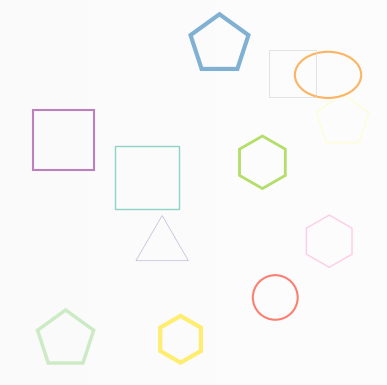[{"shape": "square", "thickness": 1, "radius": 0.41, "center": [0.379, 0.539]}, {"shape": "pentagon", "thickness": 0.5, "radius": 0.35, "center": [0.884, 0.686]}, {"shape": "triangle", "thickness": 0.5, "radius": 0.39, "center": [0.418, 0.362]}, {"shape": "circle", "thickness": 1.5, "radius": 0.29, "center": [0.71, 0.227]}, {"shape": "pentagon", "thickness": 3, "radius": 0.39, "center": [0.566, 0.884]}, {"shape": "oval", "thickness": 1.5, "radius": 0.43, "center": [0.847, 0.806]}, {"shape": "hexagon", "thickness": 2, "radius": 0.34, "center": [0.677, 0.578]}, {"shape": "hexagon", "thickness": 1, "radius": 0.34, "center": [0.85, 0.374]}, {"shape": "square", "thickness": 0.5, "radius": 0.3, "center": [0.755, 0.809]}, {"shape": "square", "thickness": 1.5, "radius": 0.4, "center": [0.164, 0.636]}, {"shape": "pentagon", "thickness": 2.5, "radius": 0.38, "center": [0.169, 0.119]}, {"shape": "hexagon", "thickness": 3, "radius": 0.3, "center": [0.466, 0.119]}]